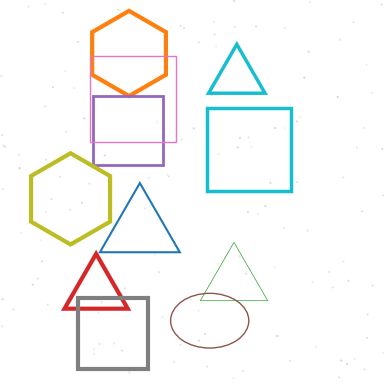[{"shape": "triangle", "thickness": 1.5, "radius": 0.6, "center": [0.363, 0.405]}, {"shape": "hexagon", "thickness": 3, "radius": 0.55, "center": [0.335, 0.861]}, {"shape": "triangle", "thickness": 0.5, "radius": 0.51, "center": [0.608, 0.269]}, {"shape": "triangle", "thickness": 3, "radius": 0.47, "center": [0.25, 0.246]}, {"shape": "square", "thickness": 2, "radius": 0.45, "center": [0.332, 0.662]}, {"shape": "oval", "thickness": 1, "radius": 0.51, "center": [0.545, 0.167]}, {"shape": "square", "thickness": 1, "radius": 0.56, "center": [0.345, 0.743]}, {"shape": "square", "thickness": 3, "radius": 0.46, "center": [0.293, 0.134]}, {"shape": "hexagon", "thickness": 3, "radius": 0.59, "center": [0.183, 0.483]}, {"shape": "square", "thickness": 2.5, "radius": 0.54, "center": [0.646, 0.612]}, {"shape": "triangle", "thickness": 2.5, "radius": 0.42, "center": [0.615, 0.8]}]